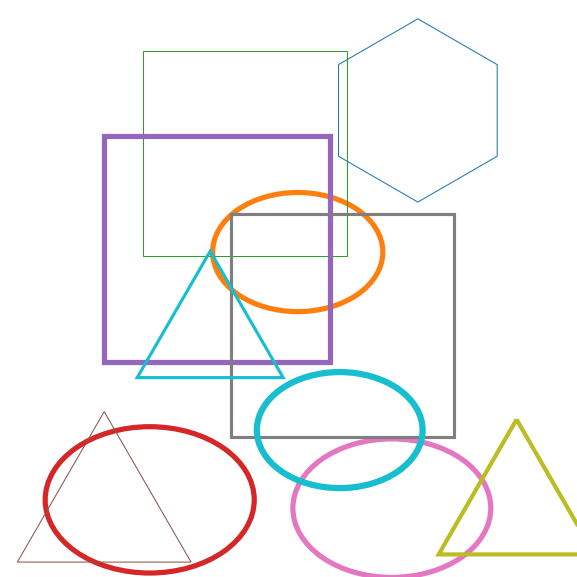[{"shape": "hexagon", "thickness": 0.5, "radius": 0.79, "center": [0.724, 0.808]}, {"shape": "oval", "thickness": 2.5, "radius": 0.74, "center": [0.516, 0.563]}, {"shape": "square", "thickness": 0.5, "radius": 0.88, "center": [0.424, 0.733]}, {"shape": "oval", "thickness": 2.5, "radius": 0.9, "center": [0.259, 0.134]}, {"shape": "square", "thickness": 2.5, "radius": 0.98, "center": [0.376, 0.568]}, {"shape": "triangle", "thickness": 0.5, "radius": 0.87, "center": [0.18, 0.113]}, {"shape": "oval", "thickness": 2.5, "radius": 0.86, "center": [0.679, 0.119]}, {"shape": "square", "thickness": 1.5, "radius": 0.97, "center": [0.593, 0.436]}, {"shape": "triangle", "thickness": 2, "radius": 0.78, "center": [0.894, 0.117]}, {"shape": "triangle", "thickness": 1.5, "radius": 0.73, "center": [0.364, 0.418]}, {"shape": "oval", "thickness": 3, "radius": 0.72, "center": [0.588, 0.254]}]